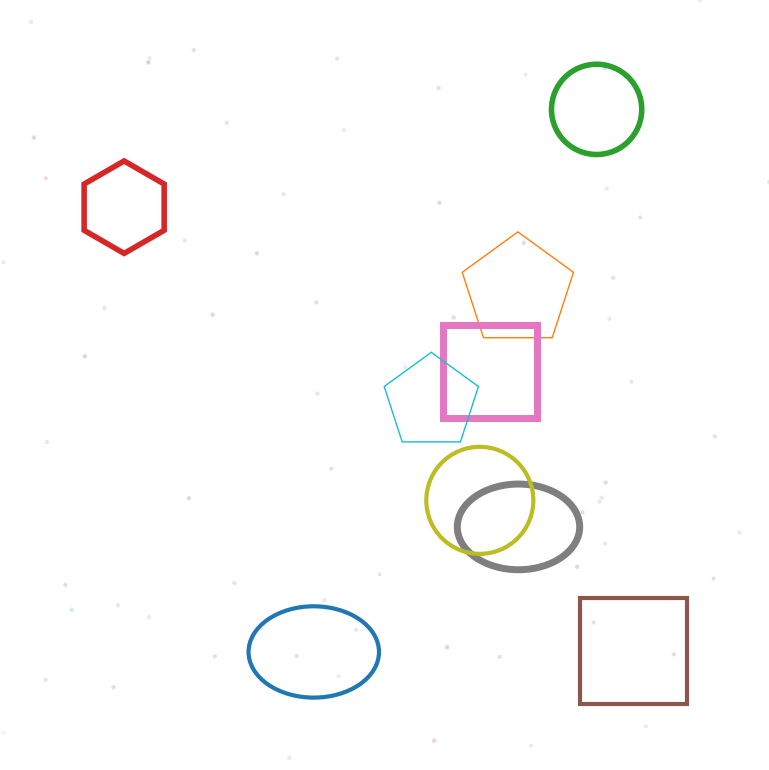[{"shape": "oval", "thickness": 1.5, "radius": 0.42, "center": [0.407, 0.153]}, {"shape": "pentagon", "thickness": 0.5, "radius": 0.38, "center": [0.673, 0.623]}, {"shape": "circle", "thickness": 2, "radius": 0.29, "center": [0.775, 0.858]}, {"shape": "hexagon", "thickness": 2, "radius": 0.3, "center": [0.161, 0.731]}, {"shape": "square", "thickness": 1.5, "radius": 0.35, "center": [0.823, 0.155]}, {"shape": "square", "thickness": 2.5, "radius": 0.3, "center": [0.636, 0.517]}, {"shape": "oval", "thickness": 2.5, "radius": 0.4, "center": [0.673, 0.316]}, {"shape": "circle", "thickness": 1.5, "radius": 0.35, "center": [0.623, 0.35]}, {"shape": "pentagon", "thickness": 0.5, "radius": 0.32, "center": [0.56, 0.478]}]